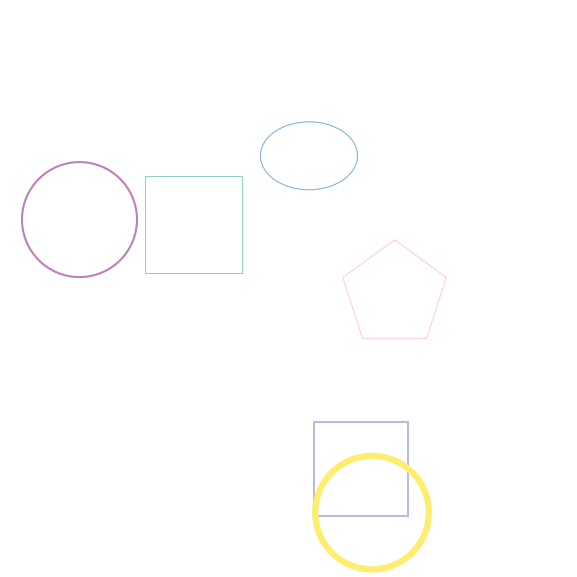[{"shape": "square", "thickness": 0.5, "radius": 0.42, "center": [0.335, 0.61]}, {"shape": "square", "thickness": 1, "radius": 0.41, "center": [0.625, 0.187]}, {"shape": "oval", "thickness": 0.5, "radius": 0.42, "center": [0.535, 0.729]}, {"shape": "pentagon", "thickness": 0.5, "radius": 0.47, "center": [0.683, 0.49]}, {"shape": "circle", "thickness": 1, "radius": 0.5, "center": [0.138, 0.619]}, {"shape": "circle", "thickness": 3, "radius": 0.49, "center": [0.644, 0.112]}]